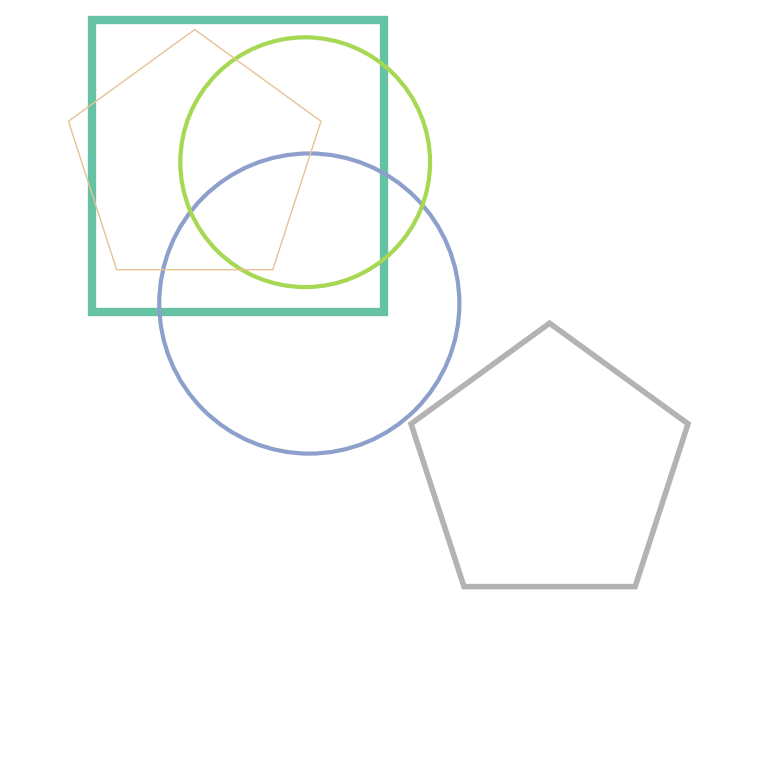[{"shape": "square", "thickness": 3, "radius": 0.95, "center": [0.309, 0.785]}, {"shape": "circle", "thickness": 1.5, "radius": 0.97, "center": [0.402, 0.606]}, {"shape": "circle", "thickness": 1.5, "radius": 0.81, "center": [0.396, 0.789]}, {"shape": "pentagon", "thickness": 0.5, "radius": 0.86, "center": [0.253, 0.789]}, {"shape": "pentagon", "thickness": 2, "radius": 0.95, "center": [0.714, 0.391]}]